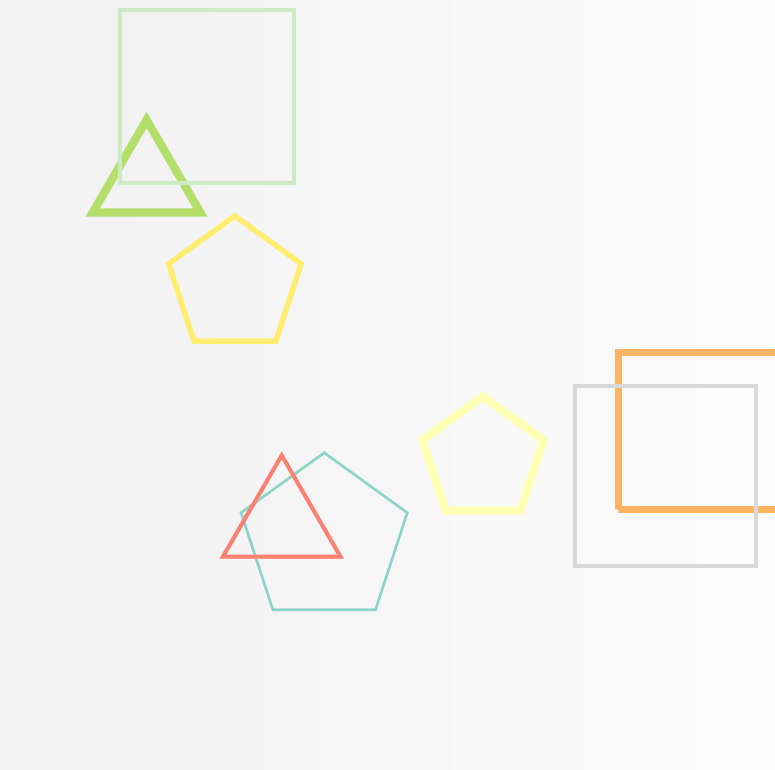[{"shape": "pentagon", "thickness": 1, "radius": 0.56, "center": [0.418, 0.299]}, {"shape": "pentagon", "thickness": 3, "radius": 0.41, "center": [0.623, 0.403]}, {"shape": "triangle", "thickness": 1.5, "radius": 0.44, "center": [0.363, 0.321]}, {"shape": "square", "thickness": 2.5, "radius": 0.51, "center": [0.899, 0.441]}, {"shape": "triangle", "thickness": 3, "radius": 0.4, "center": [0.189, 0.764]}, {"shape": "square", "thickness": 1.5, "radius": 0.58, "center": [0.858, 0.382]}, {"shape": "square", "thickness": 1.5, "radius": 0.56, "center": [0.267, 0.874]}, {"shape": "pentagon", "thickness": 2, "radius": 0.45, "center": [0.303, 0.63]}]